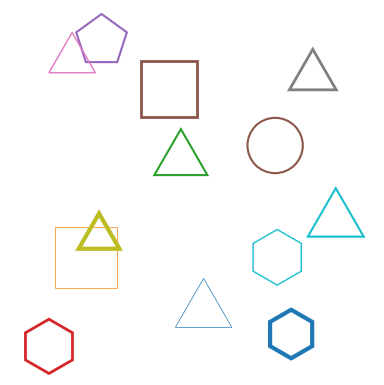[{"shape": "triangle", "thickness": 0.5, "radius": 0.42, "center": [0.529, 0.192]}, {"shape": "hexagon", "thickness": 3, "radius": 0.32, "center": [0.756, 0.132]}, {"shape": "square", "thickness": 0.5, "radius": 0.4, "center": [0.224, 0.331]}, {"shape": "triangle", "thickness": 1.5, "radius": 0.4, "center": [0.47, 0.585]}, {"shape": "hexagon", "thickness": 2, "radius": 0.35, "center": [0.127, 0.1]}, {"shape": "pentagon", "thickness": 1.5, "radius": 0.35, "center": [0.264, 0.895]}, {"shape": "square", "thickness": 2, "radius": 0.36, "center": [0.439, 0.768]}, {"shape": "circle", "thickness": 1.5, "radius": 0.36, "center": [0.715, 0.622]}, {"shape": "triangle", "thickness": 1, "radius": 0.35, "center": [0.187, 0.846]}, {"shape": "triangle", "thickness": 2, "radius": 0.35, "center": [0.812, 0.802]}, {"shape": "triangle", "thickness": 3, "radius": 0.31, "center": [0.257, 0.384]}, {"shape": "hexagon", "thickness": 1, "radius": 0.36, "center": [0.72, 0.332]}, {"shape": "triangle", "thickness": 1.5, "radius": 0.42, "center": [0.872, 0.427]}]